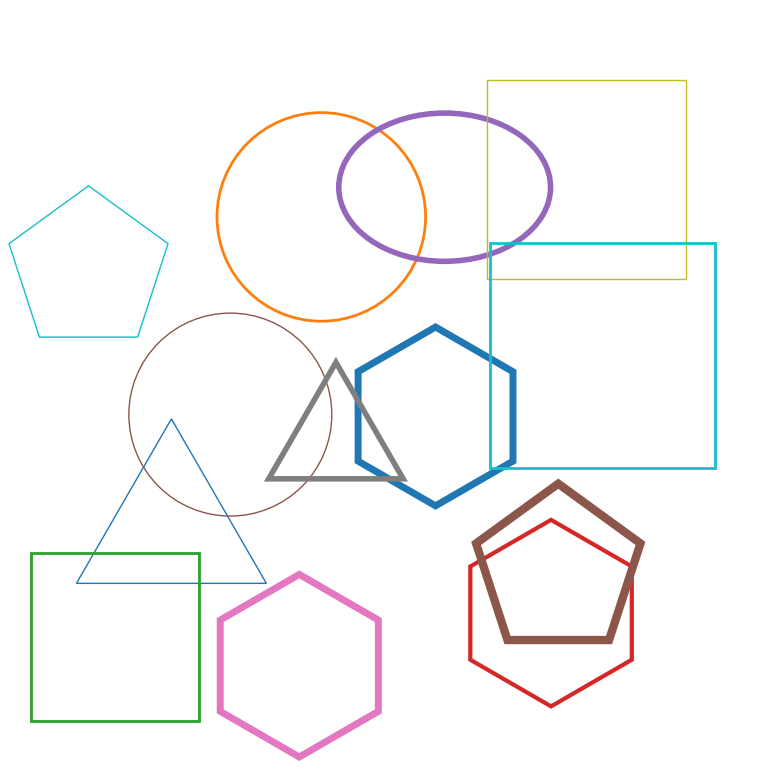[{"shape": "hexagon", "thickness": 2.5, "radius": 0.58, "center": [0.566, 0.459]}, {"shape": "triangle", "thickness": 0.5, "radius": 0.71, "center": [0.223, 0.314]}, {"shape": "circle", "thickness": 1, "radius": 0.68, "center": [0.417, 0.718]}, {"shape": "square", "thickness": 1, "radius": 0.55, "center": [0.15, 0.173]}, {"shape": "hexagon", "thickness": 1.5, "radius": 0.61, "center": [0.716, 0.204]}, {"shape": "oval", "thickness": 2, "radius": 0.69, "center": [0.577, 0.757]}, {"shape": "pentagon", "thickness": 3, "radius": 0.56, "center": [0.725, 0.26]}, {"shape": "circle", "thickness": 0.5, "radius": 0.66, "center": [0.299, 0.462]}, {"shape": "hexagon", "thickness": 2.5, "radius": 0.59, "center": [0.389, 0.135]}, {"shape": "triangle", "thickness": 2, "radius": 0.5, "center": [0.436, 0.429]}, {"shape": "square", "thickness": 0.5, "radius": 0.64, "center": [0.762, 0.767]}, {"shape": "square", "thickness": 1, "radius": 0.73, "center": [0.782, 0.539]}, {"shape": "pentagon", "thickness": 0.5, "radius": 0.54, "center": [0.115, 0.65]}]